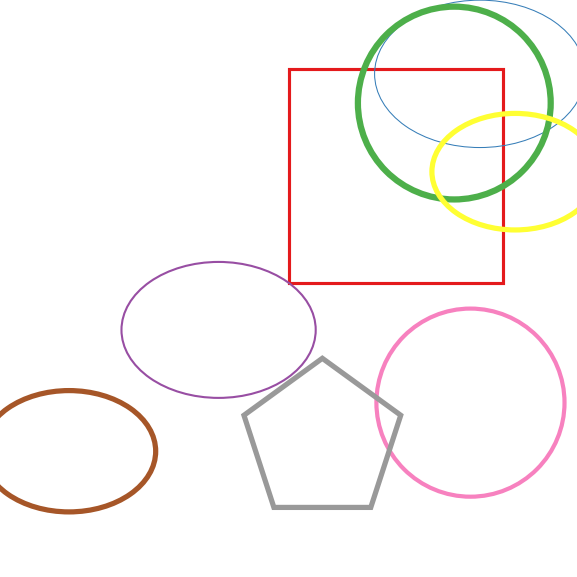[{"shape": "square", "thickness": 1.5, "radius": 0.93, "center": [0.686, 0.694]}, {"shape": "oval", "thickness": 0.5, "radius": 0.91, "center": [0.831, 0.871]}, {"shape": "circle", "thickness": 3, "radius": 0.83, "center": [0.787, 0.821]}, {"shape": "oval", "thickness": 1, "radius": 0.84, "center": [0.379, 0.428]}, {"shape": "oval", "thickness": 2.5, "radius": 0.72, "center": [0.892, 0.702]}, {"shape": "oval", "thickness": 2.5, "radius": 0.75, "center": [0.12, 0.218]}, {"shape": "circle", "thickness": 2, "radius": 0.81, "center": [0.815, 0.302]}, {"shape": "pentagon", "thickness": 2.5, "radius": 0.71, "center": [0.558, 0.236]}]